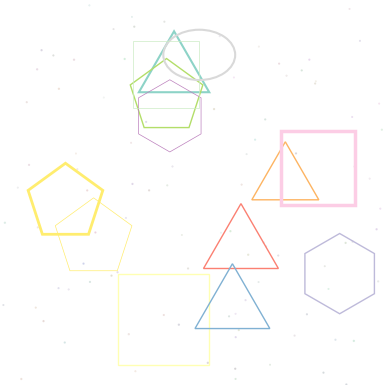[{"shape": "triangle", "thickness": 1.5, "radius": 0.53, "center": [0.452, 0.813]}, {"shape": "square", "thickness": 1, "radius": 0.59, "center": [0.425, 0.169]}, {"shape": "hexagon", "thickness": 1, "radius": 0.52, "center": [0.882, 0.289]}, {"shape": "triangle", "thickness": 1, "radius": 0.56, "center": [0.626, 0.359]}, {"shape": "triangle", "thickness": 1, "radius": 0.56, "center": [0.604, 0.203]}, {"shape": "triangle", "thickness": 1, "radius": 0.5, "center": [0.741, 0.531]}, {"shape": "pentagon", "thickness": 1, "radius": 0.5, "center": [0.433, 0.749]}, {"shape": "square", "thickness": 2.5, "radius": 0.48, "center": [0.826, 0.565]}, {"shape": "oval", "thickness": 1.5, "radius": 0.47, "center": [0.518, 0.857]}, {"shape": "hexagon", "thickness": 0.5, "radius": 0.47, "center": [0.441, 0.699]}, {"shape": "square", "thickness": 0.5, "radius": 0.43, "center": [0.432, 0.806]}, {"shape": "pentagon", "thickness": 0.5, "radius": 0.52, "center": [0.243, 0.381]}, {"shape": "pentagon", "thickness": 2, "radius": 0.51, "center": [0.17, 0.474]}]